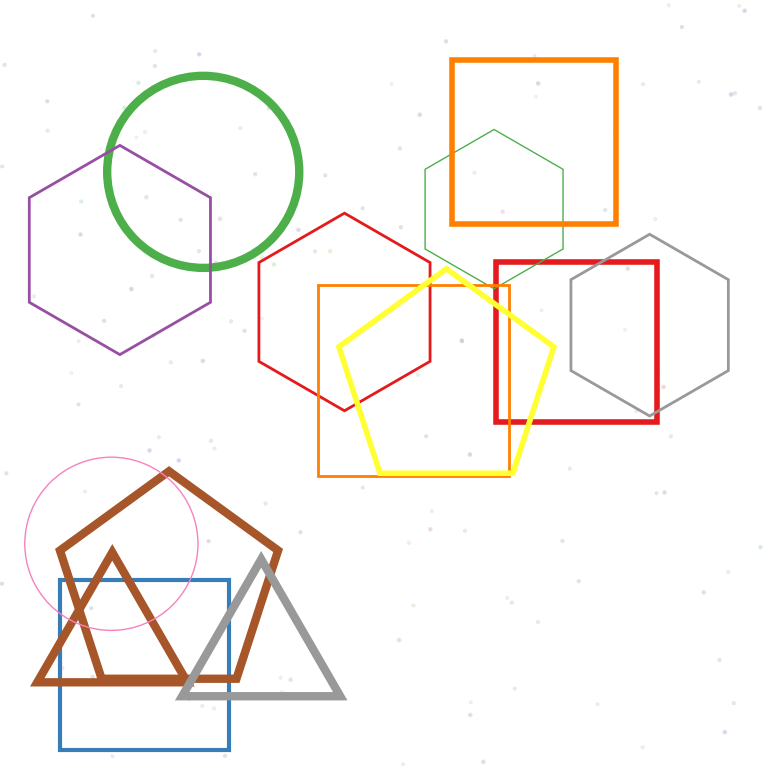[{"shape": "hexagon", "thickness": 1, "radius": 0.64, "center": [0.447, 0.595]}, {"shape": "square", "thickness": 2, "radius": 0.52, "center": [0.748, 0.556]}, {"shape": "square", "thickness": 1.5, "radius": 0.55, "center": [0.188, 0.137]}, {"shape": "hexagon", "thickness": 0.5, "radius": 0.52, "center": [0.642, 0.728]}, {"shape": "circle", "thickness": 3, "radius": 0.62, "center": [0.264, 0.777]}, {"shape": "hexagon", "thickness": 1, "radius": 0.68, "center": [0.156, 0.675]}, {"shape": "square", "thickness": 2, "radius": 0.53, "center": [0.693, 0.816]}, {"shape": "square", "thickness": 1, "radius": 0.62, "center": [0.537, 0.506]}, {"shape": "pentagon", "thickness": 2, "radius": 0.73, "center": [0.58, 0.504]}, {"shape": "triangle", "thickness": 3, "radius": 0.56, "center": [0.146, 0.17]}, {"shape": "pentagon", "thickness": 3, "radius": 0.74, "center": [0.22, 0.239]}, {"shape": "circle", "thickness": 0.5, "radius": 0.56, "center": [0.145, 0.294]}, {"shape": "triangle", "thickness": 3, "radius": 0.59, "center": [0.339, 0.155]}, {"shape": "hexagon", "thickness": 1, "radius": 0.59, "center": [0.844, 0.578]}]